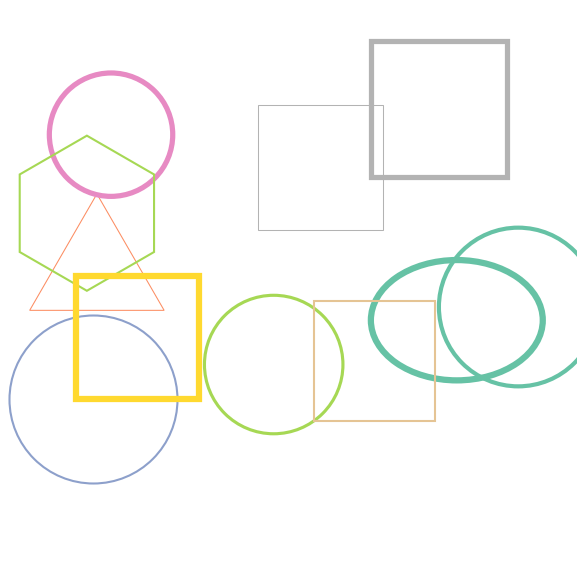[{"shape": "circle", "thickness": 2, "radius": 0.69, "center": [0.897, 0.468]}, {"shape": "oval", "thickness": 3, "radius": 0.74, "center": [0.791, 0.445]}, {"shape": "triangle", "thickness": 0.5, "radius": 0.67, "center": [0.168, 0.529]}, {"shape": "circle", "thickness": 1, "radius": 0.73, "center": [0.162, 0.307]}, {"shape": "circle", "thickness": 2.5, "radius": 0.53, "center": [0.192, 0.766]}, {"shape": "hexagon", "thickness": 1, "radius": 0.67, "center": [0.15, 0.63]}, {"shape": "circle", "thickness": 1.5, "radius": 0.6, "center": [0.474, 0.368]}, {"shape": "square", "thickness": 3, "radius": 0.53, "center": [0.239, 0.414]}, {"shape": "square", "thickness": 1, "radius": 0.52, "center": [0.648, 0.374]}, {"shape": "square", "thickness": 2.5, "radius": 0.59, "center": [0.761, 0.811]}, {"shape": "square", "thickness": 0.5, "radius": 0.54, "center": [0.555, 0.709]}]